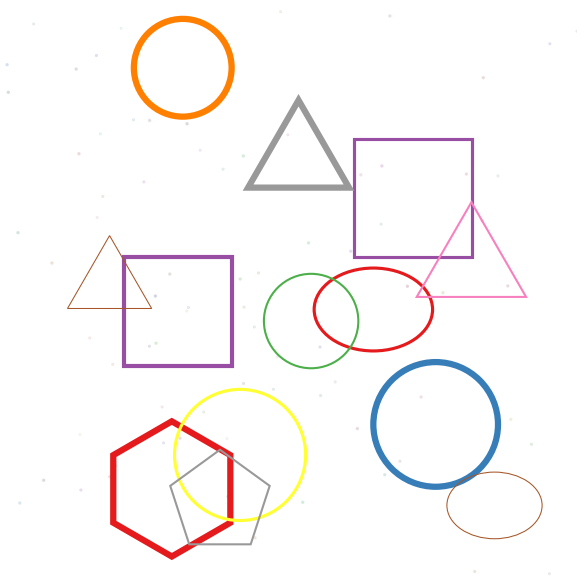[{"shape": "oval", "thickness": 1.5, "radius": 0.51, "center": [0.647, 0.463]}, {"shape": "hexagon", "thickness": 3, "radius": 0.59, "center": [0.297, 0.153]}, {"shape": "circle", "thickness": 3, "radius": 0.54, "center": [0.754, 0.264]}, {"shape": "circle", "thickness": 1, "radius": 0.41, "center": [0.539, 0.443]}, {"shape": "square", "thickness": 1.5, "radius": 0.51, "center": [0.715, 0.656]}, {"shape": "square", "thickness": 2, "radius": 0.47, "center": [0.308, 0.46]}, {"shape": "circle", "thickness": 3, "radius": 0.42, "center": [0.316, 0.882]}, {"shape": "circle", "thickness": 1.5, "radius": 0.57, "center": [0.416, 0.211]}, {"shape": "oval", "thickness": 0.5, "radius": 0.41, "center": [0.856, 0.124]}, {"shape": "triangle", "thickness": 0.5, "radius": 0.42, "center": [0.19, 0.507]}, {"shape": "triangle", "thickness": 1, "radius": 0.55, "center": [0.816, 0.54]}, {"shape": "pentagon", "thickness": 1, "radius": 0.45, "center": [0.381, 0.13]}, {"shape": "triangle", "thickness": 3, "radius": 0.5, "center": [0.517, 0.725]}]